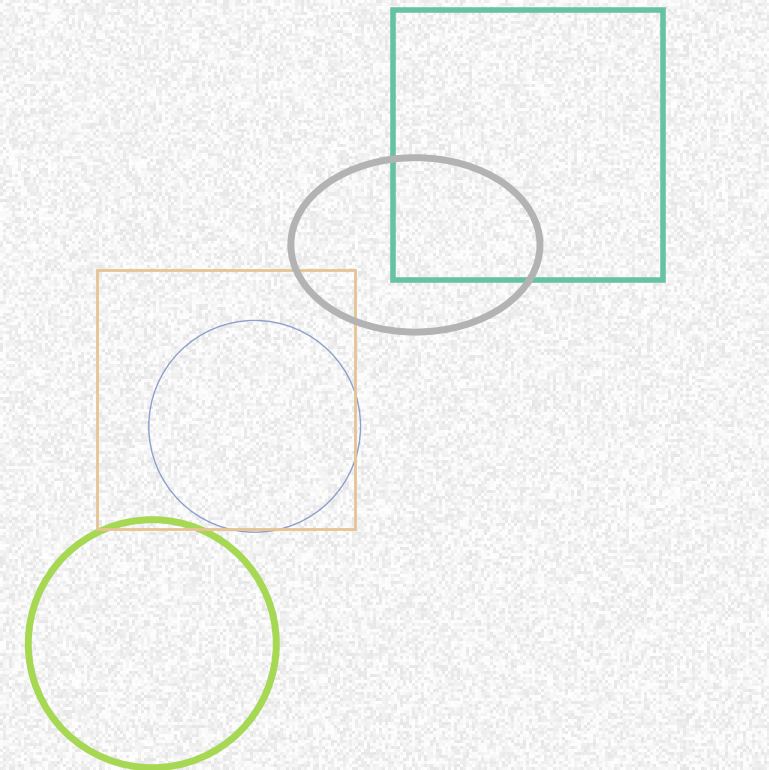[{"shape": "square", "thickness": 2, "radius": 0.88, "center": [0.685, 0.812]}, {"shape": "circle", "thickness": 0.5, "radius": 0.69, "center": [0.331, 0.446]}, {"shape": "circle", "thickness": 2.5, "radius": 0.81, "center": [0.198, 0.164]}, {"shape": "square", "thickness": 1, "radius": 0.84, "center": [0.294, 0.481]}, {"shape": "oval", "thickness": 2.5, "radius": 0.81, "center": [0.54, 0.682]}]